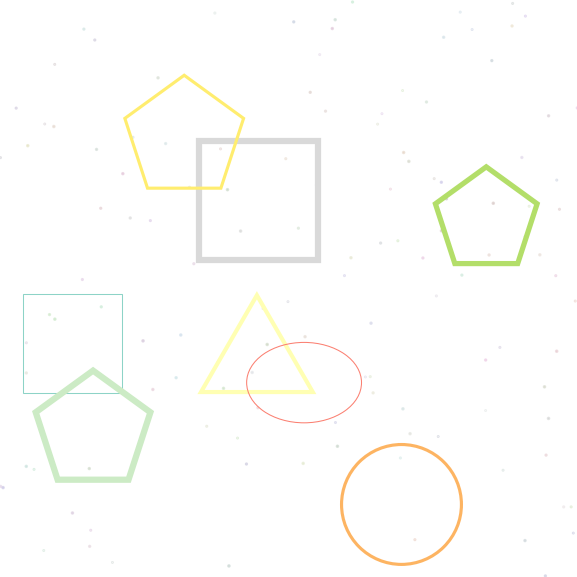[{"shape": "square", "thickness": 0.5, "radius": 0.43, "center": [0.126, 0.405]}, {"shape": "triangle", "thickness": 2, "radius": 0.56, "center": [0.445, 0.376]}, {"shape": "oval", "thickness": 0.5, "radius": 0.5, "center": [0.527, 0.337]}, {"shape": "circle", "thickness": 1.5, "radius": 0.52, "center": [0.695, 0.126]}, {"shape": "pentagon", "thickness": 2.5, "radius": 0.46, "center": [0.842, 0.618]}, {"shape": "square", "thickness": 3, "radius": 0.51, "center": [0.447, 0.652]}, {"shape": "pentagon", "thickness": 3, "radius": 0.52, "center": [0.161, 0.253]}, {"shape": "pentagon", "thickness": 1.5, "radius": 0.54, "center": [0.319, 0.761]}]